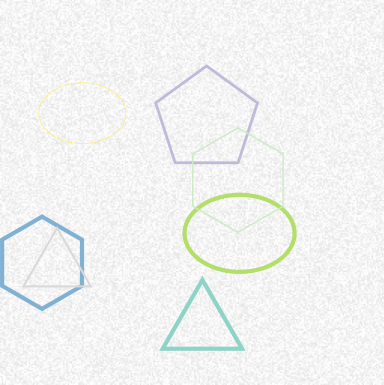[{"shape": "triangle", "thickness": 3, "radius": 0.6, "center": [0.526, 0.154]}, {"shape": "pentagon", "thickness": 2, "radius": 0.7, "center": [0.537, 0.69]}, {"shape": "hexagon", "thickness": 3, "radius": 0.6, "center": [0.109, 0.317]}, {"shape": "oval", "thickness": 3, "radius": 0.71, "center": [0.622, 0.394]}, {"shape": "triangle", "thickness": 1.5, "radius": 0.5, "center": [0.148, 0.307]}, {"shape": "hexagon", "thickness": 1, "radius": 0.68, "center": [0.618, 0.532]}, {"shape": "oval", "thickness": 0.5, "radius": 0.56, "center": [0.214, 0.706]}]